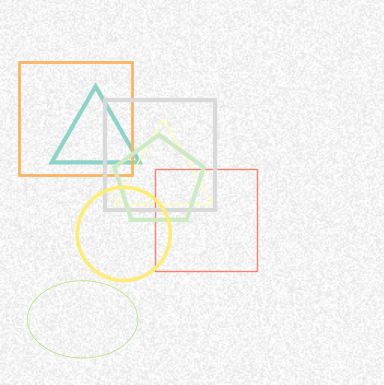[{"shape": "triangle", "thickness": 3, "radius": 0.66, "center": [0.248, 0.644]}, {"shape": "triangle", "thickness": 1, "radius": 0.74, "center": [0.424, 0.544]}, {"shape": "square", "thickness": 1, "radius": 0.66, "center": [0.534, 0.429]}, {"shape": "square", "thickness": 2, "radius": 0.73, "center": [0.197, 0.693]}, {"shape": "oval", "thickness": 0.5, "radius": 0.72, "center": [0.215, 0.17]}, {"shape": "square", "thickness": 3, "radius": 0.71, "center": [0.415, 0.598]}, {"shape": "pentagon", "thickness": 3, "radius": 0.61, "center": [0.413, 0.528]}, {"shape": "circle", "thickness": 2.5, "radius": 0.61, "center": [0.321, 0.392]}]